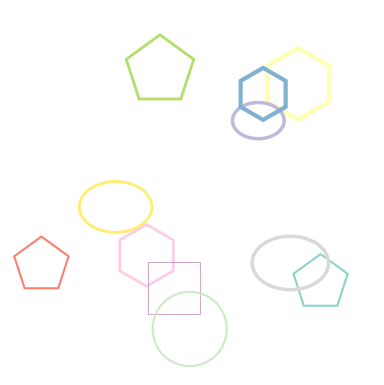[{"shape": "pentagon", "thickness": 1.5, "radius": 0.37, "center": [0.833, 0.266]}, {"shape": "hexagon", "thickness": 3, "radius": 0.46, "center": [0.774, 0.782]}, {"shape": "oval", "thickness": 2.5, "radius": 0.34, "center": [0.671, 0.687]}, {"shape": "pentagon", "thickness": 1.5, "radius": 0.37, "center": [0.108, 0.311]}, {"shape": "hexagon", "thickness": 3, "radius": 0.34, "center": [0.683, 0.756]}, {"shape": "pentagon", "thickness": 2, "radius": 0.46, "center": [0.415, 0.817]}, {"shape": "hexagon", "thickness": 2, "radius": 0.4, "center": [0.381, 0.337]}, {"shape": "oval", "thickness": 2.5, "radius": 0.5, "center": [0.754, 0.317]}, {"shape": "square", "thickness": 0.5, "radius": 0.34, "center": [0.453, 0.252]}, {"shape": "circle", "thickness": 1.5, "radius": 0.48, "center": [0.493, 0.146]}, {"shape": "oval", "thickness": 2, "radius": 0.47, "center": [0.3, 0.463]}]